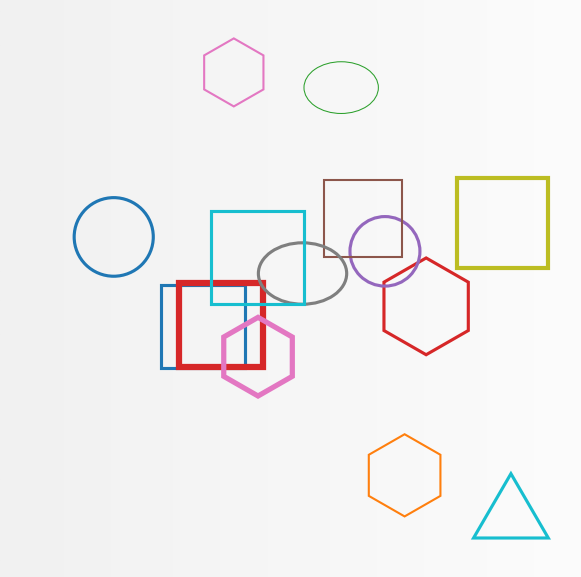[{"shape": "square", "thickness": 1.5, "radius": 0.36, "center": [0.349, 0.433]}, {"shape": "circle", "thickness": 1.5, "radius": 0.34, "center": [0.196, 0.589]}, {"shape": "hexagon", "thickness": 1, "radius": 0.36, "center": [0.696, 0.176]}, {"shape": "oval", "thickness": 0.5, "radius": 0.32, "center": [0.587, 0.847]}, {"shape": "hexagon", "thickness": 1.5, "radius": 0.42, "center": [0.733, 0.469]}, {"shape": "square", "thickness": 3, "radius": 0.36, "center": [0.38, 0.436]}, {"shape": "circle", "thickness": 1.5, "radius": 0.3, "center": [0.662, 0.564]}, {"shape": "square", "thickness": 1, "radius": 0.33, "center": [0.624, 0.621]}, {"shape": "hexagon", "thickness": 2.5, "radius": 0.34, "center": [0.444, 0.382]}, {"shape": "hexagon", "thickness": 1, "radius": 0.29, "center": [0.402, 0.874]}, {"shape": "oval", "thickness": 1.5, "radius": 0.38, "center": [0.52, 0.526]}, {"shape": "square", "thickness": 2, "radius": 0.39, "center": [0.864, 0.613]}, {"shape": "square", "thickness": 1.5, "radius": 0.4, "center": [0.443, 0.553]}, {"shape": "triangle", "thickness": 1.5, "radius": 0.37, "center": [0.879, 0.105]}]